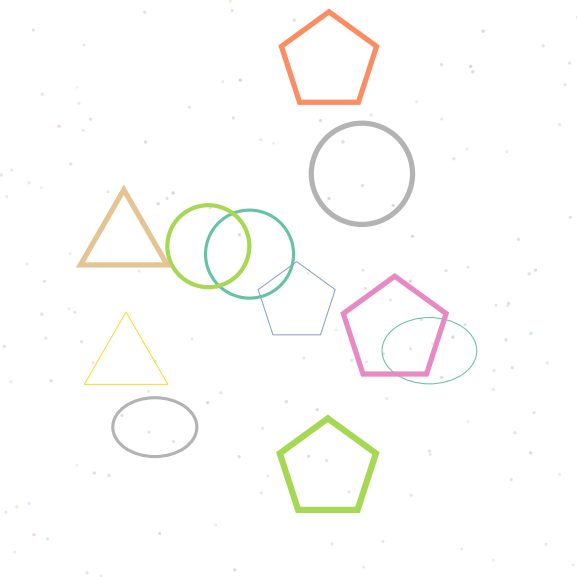[{"shape": "oval", "thickness": 0.5, "radius": 0.41, "center": [0.744, 0.392]}, {"shape": "circle", "thickness": 1.5, "radius": 0.38, "center": [0.432, 0.559]}, {"shape": "pentagon", "thickness": 2.5, "radius": 0.43, "center": [0.57, 0.892]}, {"shape": "pentagon", "thickness": 0.5, "radius": 0.35, "center": [0.514, 0.476]}, {"shape": "pentagon", "thickness": 2.5, "radius": 0.47, "center": [0.684, 0.427]}, {"shape": "circle", "thickness": 2, "radius": 0.35, "center": [0.361, 0.573]}, {"shape": "pentagon", "thickness": 3, "radius": 0.44, "center": [0.568, 0.187]}, {"shape": "triangle", "thickness": 0.5, "radius": 0.42, "center": [0.218, 0.375]}, {"shape": "triangle", "thickness": 2.5, "radius": 0.43, "center": [0.214, 0.584]}, {"shape": "oval", "thickness": 1.5, "radius": 0.36, "center": [0.268, 0.26]}, {"shape": "circle", "thickness": 2.5, "radius": 0.44, "center": [0.627, 0.698]}]